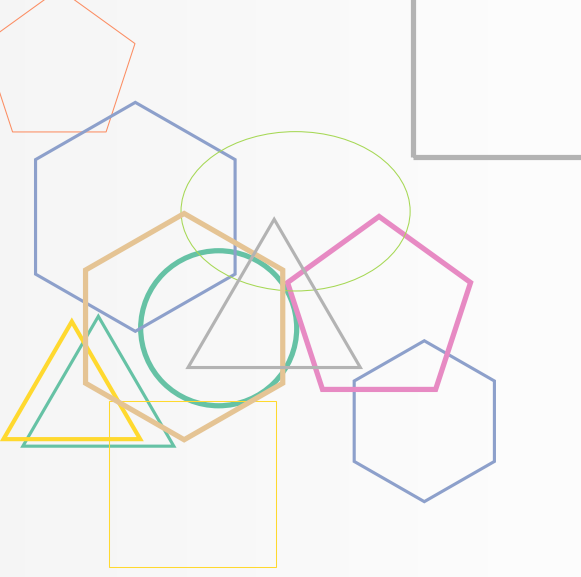[{"shape": "circle", "thickness": 2.5, "radius": 0.67, "center": [0.376, 0.431]}, {"shape": "triangle", "thickness": 1.5, "radius": 0.75, "center": [0.169, 0.302]}, {"shape": "pentagon", "thickness": 0.5, "radius": 0.68, "center": [0.102, 0.881]}, {"shape": "hexagon", "thickness": 1.5, "radius": 0.99, "center": [0.233, 0.624]}, {"shape": "hexagon", "thickness": 1.5, "radius": 0.7, "center": [0.73, 0.27]}, {"shape": "pentagon", "thickness": 2.5, "radius": 0.83, "center": [0.652, 0.459]}, {"shape": "oval", "thickness": 0.5, "radius": 0.99, "center": [0.509, 0.633]}, {"shape": "triangle", "thickness": 2, "radius": 0.68, "center": [0.124, 0.307]}, {"shape": "square", "thickness": 0.5, "radius": 0.72, "center": [0.331, 0.16]}, {"shape": "hexagon", "thickness": 2.5, "radius": 0.98, "center": [0.317, 0.434]}, {"shape": "triangle", "thickness": 1.5, "radius": 0.86, "center": [0.472, 0.448]}, {"shape": "square", "thickness": 2.5, "radius": 0.77, "center": [0.864, 0.881]}]